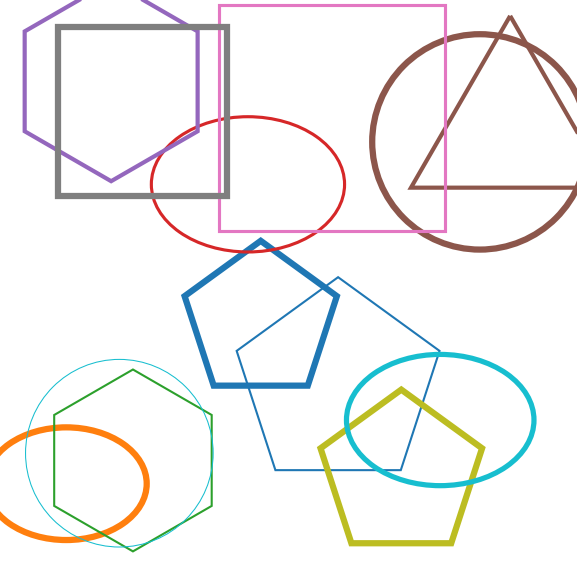[{"shape": "pentagon", "thickness": 3, "radius": 0.69, "center": [0.451, 0.443]}, {"shape": "pentagon", "thickness": 1, "radius": 0.92, "center": [0.585, 0.334]}, {"shape": "oval", "thickness": 3, "radius": 0.7, "center": [0.115, 0.162]}, {"shape": "hexagon", "thickness": 1, "radius": 0.79, "center": [0.23, 0.202]}, {"shape": "oval", "thickness": 1.5, "radius": 0.84, "center": [0.429, 0.68]}, {"shape": "hexagon", "thickness": 2, "radius": 0.86, "center": [0.192, 0.858]}, {"shape": "circle", "thickness": 3, "radius": 0.93, "center": [0.831, 0.753]}, {"shape": "triangle", "thickness": 2, "radius": 0.99, "center": [0.883, 0.773]}, {"shape": "square", "thickness": 1.5, "radius": 0.98, "center": [0.575, 0.795]}, {"shape": "square", "thickness": 3, "radius": 0.73, "center": [0.247, 0.806]}, {"shape": "pentagon", "thickness": 3, "radius": 0.74, "center": [0.695, 0.177]}, {"shape": "circle", "thickness": 0.5, "radius": 0.81, "center": [0.207, 0.214]}, {"shape": "oval", "thickness": 2.5, "radius": 0.81, "center": [0.762, 0.272]}]